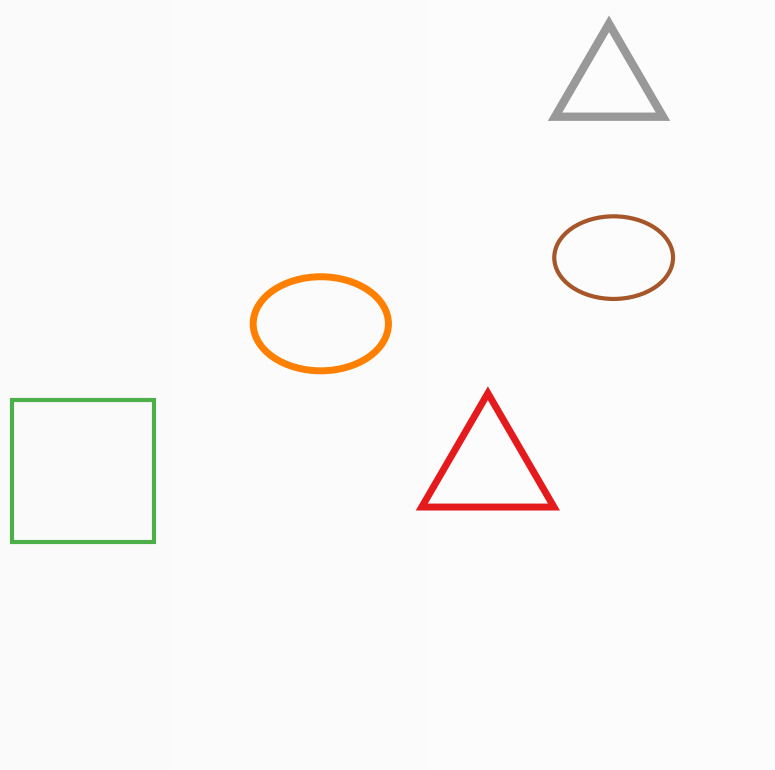[{"shape": "triangle", "thickness": 2.5, "radius": 0.49, "center": [0.63, 0.391]}, {"shape": "square", "thickness": 1.5, "radius": 0.46, "center": [0.107, 0.388]}, {"shape": "oval", "thickness": 2.5, "radius": 0.44, "center": [0.414, 0.58]}, {"shape": "oval", "thickness": 1.5, "radius": 0.38, "center": [0.792, 0.665]}, {"shape": "triangle", "thickness": 3, "radius": 0.4, "center": [0.786, 0.889]}]